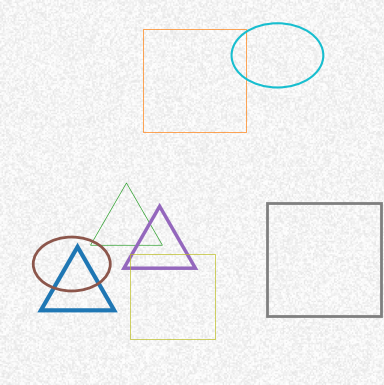[{"shape": "triangle", "thickness": 3, "radius": 0.55, "center": [0.201, 0.249]}, {"shape": "square", "thickness": 0.5, "radius": 0.67, "center": [0.506, 0.79]}, {"shape": "triangle", "thickness": 0.5, "radius": 0.54, "center": [0.328, 0.417]}, {"shape": "triangle", "thickness": 2.5, "radius": 0.54, "center": [0.415, 0.357]}, {"shape": "oval", "thickness": 2, "radius": 0.5, "center": [0.186, 0.314]}, {"shape": "square", "thickness": 2, "radius": 0.74, "center": [0.842, 0.326]}, {"shape": "square", "thickness": 0.5, "radius": 0.55, "center": [0.447, 0.231]}, {"shape": "oval", "thickness": 1.5, "radius": 0.6, "center": [0.721, 0.856]}]